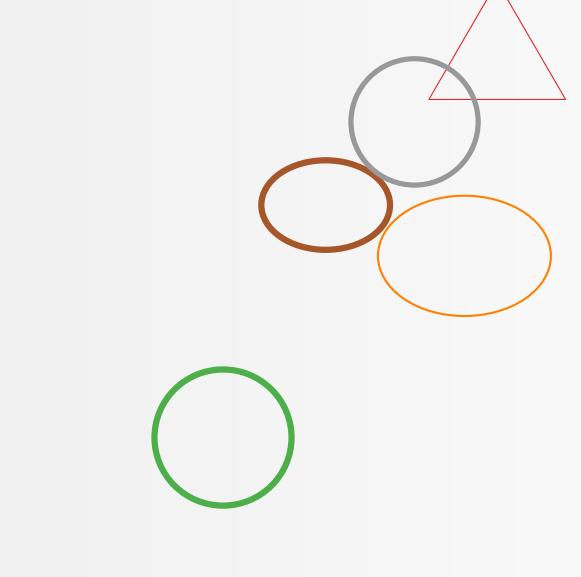[{"shape": "triangle", "thickness": 0.5, "radius": 0.68, "center": [0.855, 0.895]}, {"shape": "circle", "thickness": 3, "radius": 0.59, "center": [0.384, 0.241]}, {"shape": "oval", "thickness": 1, "radius": 0.74, "center": [0.799, 0.556]}, {"shape": "oval", "thickness": 3, "radius": 0.55, "center": [0.56, 0.644]}, {"shape": "circle", "thickness": 2.5, "radius": 0.55, "center": [0.713, 0.788]}]